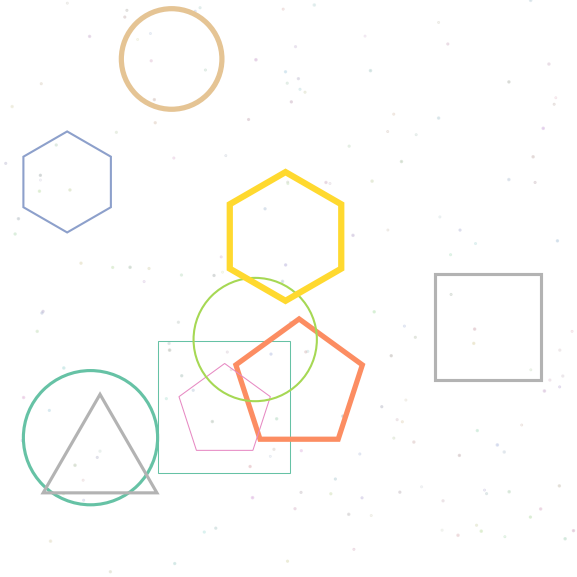[{"shape": "square", "thickness": 0.5, "radius": 0.57, "center": [0.388, 0.294]}, {"shape": "circle", "thickness": 1.5, "radius": 0.58, "center": [0.157, 0.241]}, {"shape": "pentagon", "thickness": 2.5, "radius": 0.58, "center": [0.518, 0.332]}, {"shape": "hexagon", "thickness": 1, "radius": 0.44, "center": [0.116, 0.684]}, {"shape": "pentagon", "thickness": 0.5, "radius": 0.42, "center": [0.389, 0.287]}, {"shape": "circle", "thickness": 1, "radius": 0.53, "center": [0.442, 0.411]}, {"shape": "hexagon", "thickness": 3, "radius": 0.56, "center": [0.494, 0.59]}, {"shape": "circle", "thickness": 2.5, "radius": 0.44, "center": [0.297, 0.897]}, {"shape": "triangle", "thickness": 1.5, "radius": 0.57, "center": [0.173, 0.203]}, {"shape": "square", "thickness": 1.5, "radius": 0.46, "center": [0.844, 0.433]}]